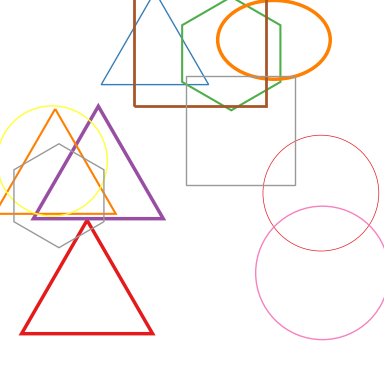[{"shape": "triangle", "thickness": 2.5, "radius": 0.98, "center": [0.226, 0.231]}, {"shape": "circle", "thickness": 0.5, "radius": 0.75, "center": [0.833, 0.498]}, {"shape": "triangle", "thickness": 1, "radius": 0.81, "center": [0.402, 0.861]}, {"shape": "hexagon", "thickness": 1.5, "radius": 0.74, "center": [0.601, 0.861]}, {"shape": "triangle", "thickness": 2.5, "radius": 0.97, "center": [0.255, 0.529]}, {"shape": "oval", "thickness": 2.5, "radius": 0.73, "center": [0.712, 0.897]}, {"shape": "triangle", "thickness": 1.5, "radius": 0.91, "center": [0.143, 0.535]}, {"shape": "circle", "thickness": 1, "radius": 0.72, "center": [0.136, 0.582]}, {"shape": "square", "thickness": 2, "radius": 0.85, "center": [0.519, 0.896]}, {"shape": "circle", "thickness": 1, "radius": 0.87, "center": [0.837, 0.291]}, {"shape": "square", "thickness": 1, "radius": 0.71, "center": [0.626, 0.66]}, {"shape": "hexagon", "thickness": 1, "radius": 0.67, "center": [0.153, 0.492]}]